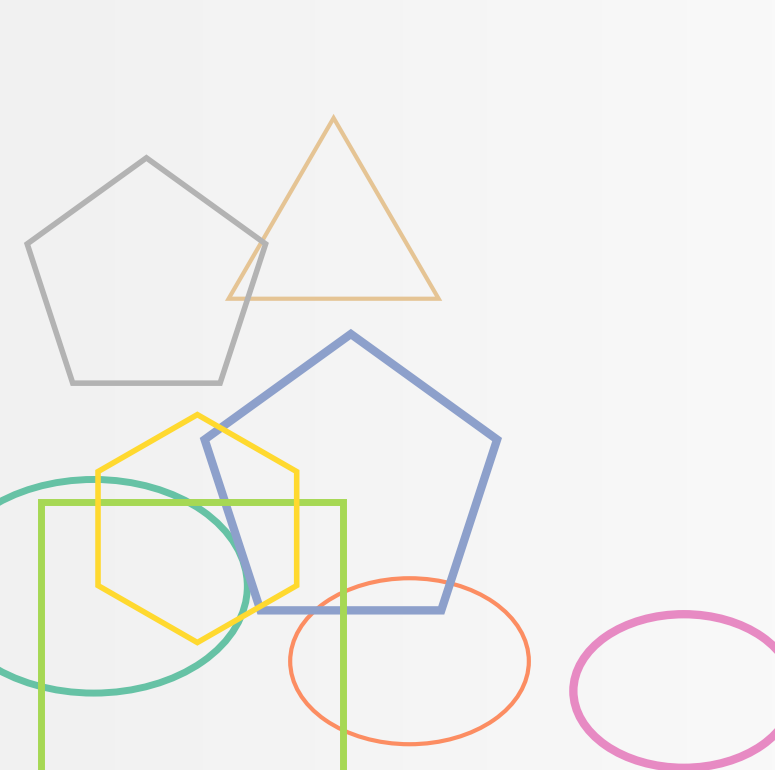[{"shape": "oval", "thickness": 2.5, "radius": 0.99, "center": [0.121, 0.239]}, {"shape": "oval", "thickness": 1.5, "radius": 0.77, "center": [0.528, 0.141]}, {"shape": "pentagon", "thickness": 3, "radius": 0.99, "center": [0.453, 0.368]}, {"shape": "oval", "thickness": 3, "radius": 0.71, "center": [0.882, 0.103]}, {"shape": "square", "thickness": 2.5, "radius": 0.97, "center": [0.247, 0.153]}, {"shape": "hexagon", "thickness": 2, "radius": 0.74, "center": [0.255, 0.314]}, {"shape": "triangle", "thickness": 1.5, "radius": 0.78, "center": [0.43, 0.69]}, {"shape": "pentagon", "thickness": 2, "radius": 0.81, "center": [0.189, 0.633]}]